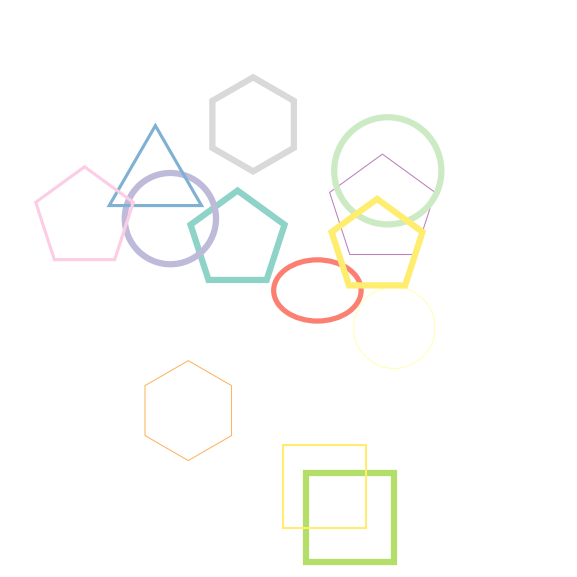[{"shape": "pentagon", "thickness": 3, "radius": 0.43, "center": [0.411, 0.584]}, {"shape": "circle", "thickness": 0.5, "radius": 0.35, "center": [0.683, 0.432]}, {"shape": "circle", "thickness": 3, "radius": 0.4, "center": [0.295, 0.621]}, {"shape": "oval", "thickness": 2.5, "radius": 0.38, "center": [0.55, 0.496]}, {"shape": "triangle", "thickness": 1.5, "radius": 0.46, "center": [0.269, 0.689]}, {"shape": "hexagon", "thickness": 0.5, "radius": 0.43, "center": [0.326, 0.288]}, {"shape": "square", "thickness": 3, "radius": 0.38, "center": [0.606, 0.103]}, {"shape": "pentagon", "thickness": 1.5, "radius": 0.44, "center": [0.146, 0.621]}, {"shape": "hexagon", "thickness": 3, "radius": 0.41, "center": [0.438, 0.784]}, {"shape": "pentagon", "thickness": 0.5, "radius": 0.48, "center": [0.662, 0.636]}, {"shape": "circle", "thickness": 3, "radius": 0.46, "center": [0.672, 0.703]}, {"shape": "pentagon", "thickness": 3, "radius": 0.41, "center": [0.653, 0.572]}, {"shape": "square", "thickness": 1, "radius": 0.36, "center": [0.561, 0.157]}]